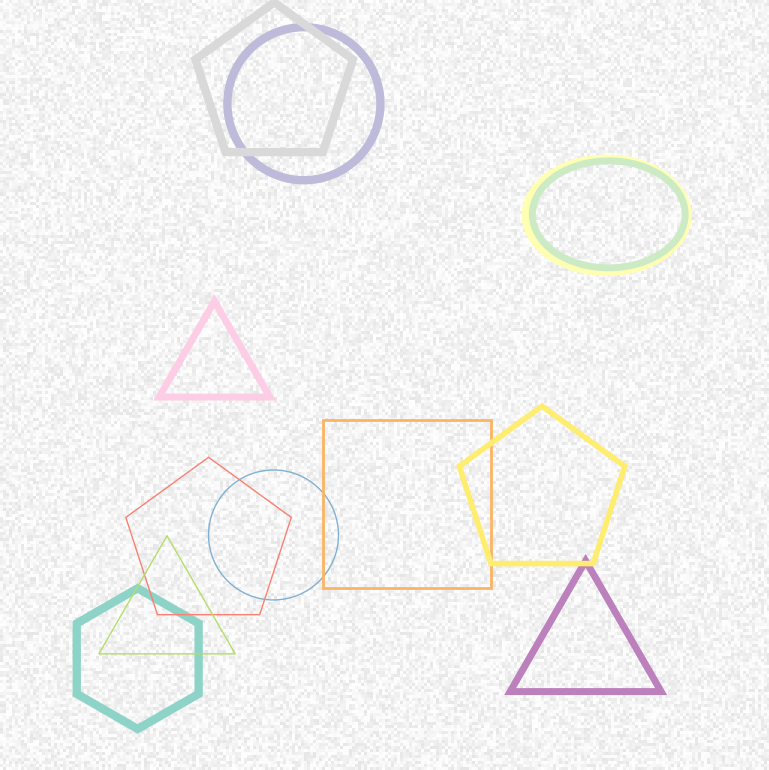[{"shape": "hexagon", "thickness": 3, "radius": 0.46, "center": [0.179, 0.145]}, {"shape": "oval", "thickness": 3, "radius": 0.52, "center": [0.788, 0.72]}, {"shape": "circle", "thickness": 3, "radius": 0.5, "center": [0.395, 0.865]}, {"shape": "pentagon", "thickness": 0.5, "radius": 0.56, "center": [0.271, 0.293]}, {"shape": "circle", "thickness": 0.5, "radius": 0.42, "center": [0.355, 0.305]}, {"shape": "square", "thickness": 1, "radius": 0.55, "center": [0.529, 0.345]}, {"shape": "triangle", "thickness": 0.5, "radius": 0.51, "center": [0.217, 0.202]}, {"shape": "triangle", "thickness": 2.5, "radius": 0.41, "center": [0.278, 0.526]}, {"shape": "pentagon", "thickness": 3, "radius": 0.54, "center": [0.356, 0.889]}, {"shape": "triangle", "thickness": 2.5, "radius": 0.57, "center": [0.761, 0.158]}, {"shape": "oval", "thickness": 2.5, "radius": 0.5, "center": [0.791, 0.722]}, {"shape": "pentagon", "thickness": 2, "radius": 0.56, "center": [0.704, 0.36]}]